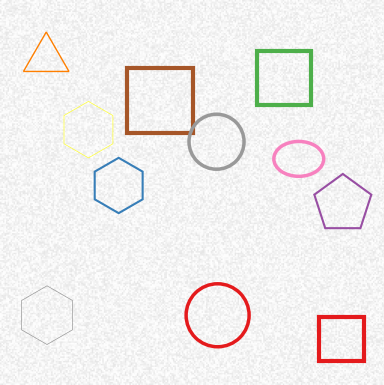[{"shape": "square", "thickness": 3, "radius": 0.29, "center": [0.887, 0.119]}, {"shape": "circle", "thickness": 2.5, "radius": 0.41, "center": [0.565, 0.181]}, {"shape": "hexagon", "thickness": 1.5, "radius": 0.36, "center": [0.308, 0.518]}, {"shape": "square", "thickness": 3, "radius": 0.35, "center": [0.737, 0.798]}, {"shape": "pentagon", "thickness": 1.5, "radius": 0.39, "center": [0.89, 0.47]}, {"shape": "triangle", "thickness": 1, "radius": 0.34, "center": [0.12, 0.849]}, {"shape": "hexagon", "thickness": 0.5, "radius": 0.37, "center": [0.23, 0.663]}, {"shape": "square", "thickness": 3, "radius": 0.43, "center": [0.415, 0.739]}, {"shape": "oval", "thickness": 2.5, "radius": 0.32, "center": [0.776, 0.587]}, {"shape": "circle", "thickness": 2.5, "radius": 0.36, "center": [0.562, 0.632]}, {"shape": "hexagon", "thickness": 0.5, "radius": 0.38, "center": [0.122, 0.181]}]